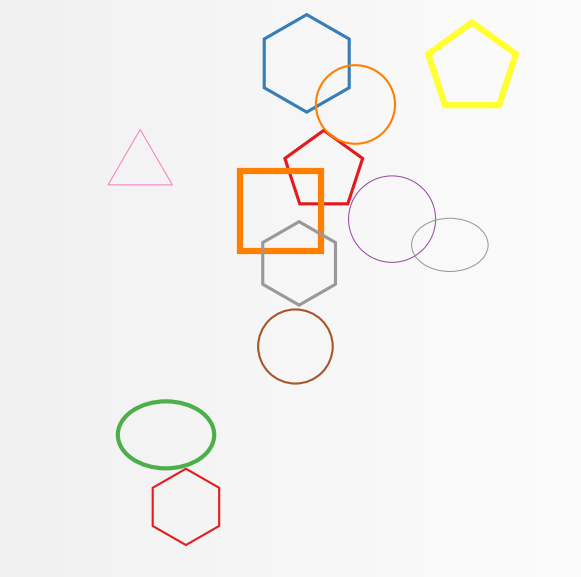[{"shape": "hexagon", "thickness": 1, "radius": 0.33, "center": [0.32, 0.121]}, {"shape": "pentagon", "thickness": 1.5, "radius": 0.35, "center": [0.557, 0.703]}, {"shape": "hexagon", "thickness": 1.5, "radius": 0.42, "center": [0.528, 0.889]}, {"shape": "oval", "thickness": 2, "radius": 0.41, "center": [0.286, 0.246]}, {"shape": "circle", "thickness": 0.5, "radius": 0.37, "center": [0.675, 0.62]}, {"shape": "circle", "thickness": 1, "radius": 0.34, "center": [0.612, 0.818]}, {"shape": "square", "thickness": 3, "radius": 0.35, "center": [0.483, 0.634]}, {"shape": "pentagon", "thickness": 3, "radius": 0.4, "center": [0.812, 0.881]}, {"shape": "circle", "thickness": 1, "radius": 0.32, "center": [0.508, 0.399]}, {"shape": "triangle", "thickness": 0.5, "radius": 0.32, "center": [0.241, 0.711]}, {"shape": "oval", "thickness": 0.5, "radius": 0.33, "center": [0.774, 0.575]}, {"shape": "hexagon", "thickness": 1.5, "radius": 0.36, "center": [0.515, 0.543]}]